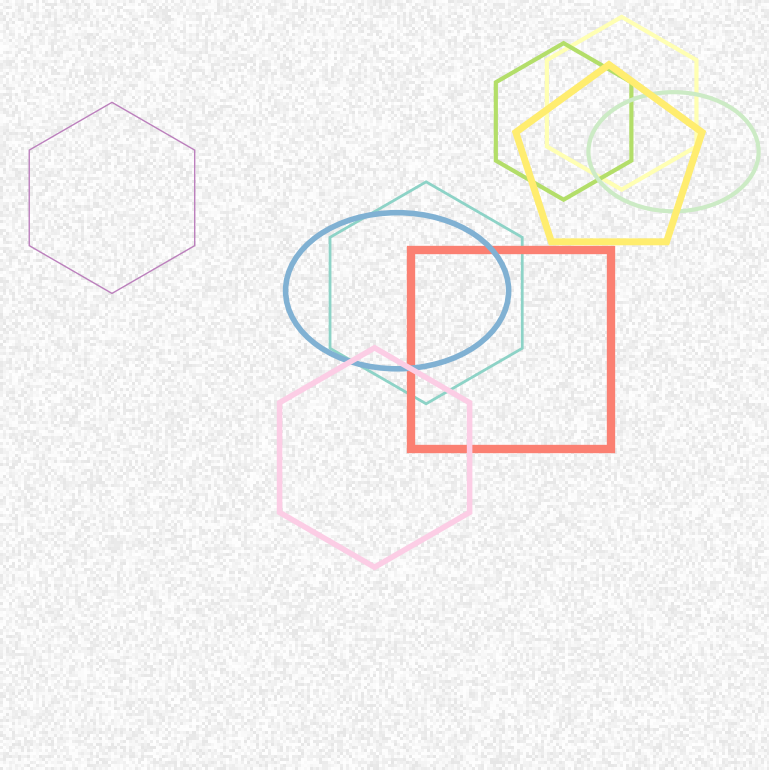[{"shape": "hexagon", "thickness": 1, "radius": 0.72, "center": [0.553, 0.62]}, {"shape": "hexagon", "thickness": 1.5, "radius": 0.56, "center": [0.807, 0.866]}, {"shape": "square", "thickness": 3, "radius": 0.65, "center": [0.663, 0.546]}, {"shape": "oval", "thickness": 2, "radius": 0.72, "center": [0.516, 0.622]}, {"shape": "hexagon", "thickness": 1.5, "radius": 0.51, "center": [0.732, 0.842]}, {"shape": "hexagon", "thickness": 2, "radius": 0.71, "center": [0.486, 0.406]}, {"shape": "hexagon", "thickness": 0.5, "radius": 0.62, "center": [0.145, 0.743]}, {"shape": "oval", "thickness": 1.5, "radius": 0.55, "center": [0.875, 0.803]}, {"shape": "pentagon", "thickness": 2.5, "radius": 0.64, "center": [0.791, 0.789]}]